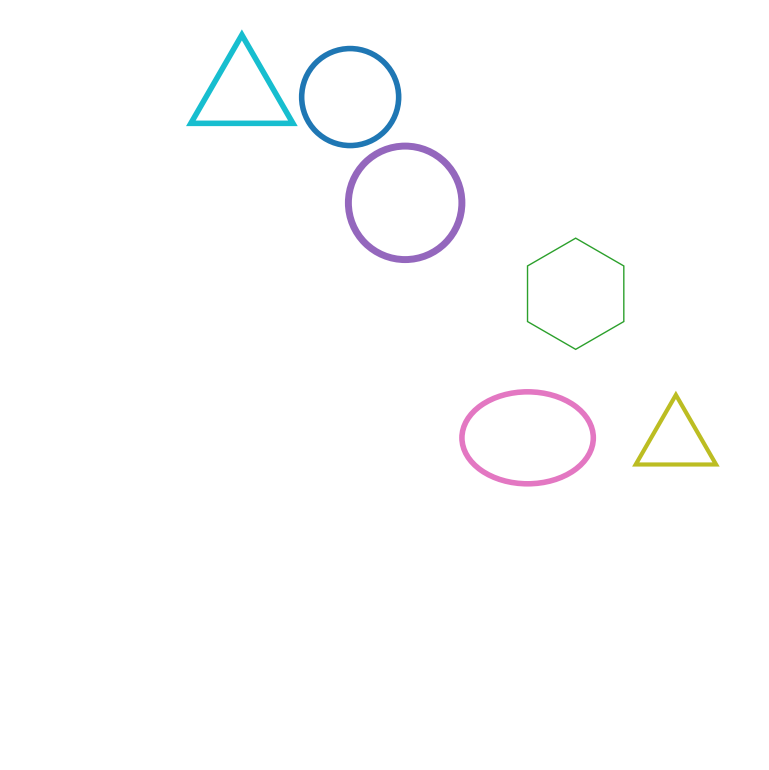[{"shape": "circle", "thickness": 2, "radius": 0.31, "center": [0.455, 0.874]}, {"shape": "hexagon", "thickness": 0.5, "radius": 0.36, "center": [0.748, 0.619]}, {"shape": "circle", "thickness": 2.5, "radius": 0.37, "center": [0.526, 0.737]}, {"shape": "oval", "thickness": 2, "radius": 0.43, "center": [0.685, 0.431]}, {"shape": "triangle", "thickness": 1.5, "radius": 0.3, "center": [0.878, 0.427]}, {"shape": "triangle", "thickness": 2, "radius": 0.38, "center": [0.314, 0.878]}]